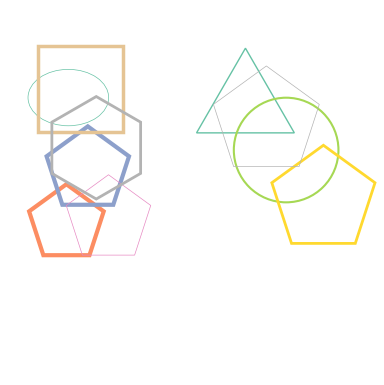[{"shape": "oval", "thickness": 0.5, "radius": 0.52, "center": [0.177, 0.747]}, {"shape": "triangle", "thickness": 1, "radius": 0.73, "center": [0.638, 0.728]}, {"shape": "pentagon", "thickness": 3, "radius": 0.51, "center": [0.172, 0.42]}, {"shape": "pentagon", "thickness": 3, "radius": 0.56, "center": [0.228, 0.559]}, {"shape": "pentagon", "thickness": 0.5, "radius": 0.58, "center": [0.282, 0.431]}, {"shape": "circle", "thickness": 1.5, "radius": 0.68, "center": [0.743, 0.61]}, {"shape": "pentagon", "thickness": 2, "radius": 0.7, "center": [0.84, 0.482]}, {"shape": "square", "thickness": 2.5, "radius": 0.56, "center": [0.209, 0.769]}, {"shape": "pentagon", "thickness": 0.5, "radius": 0.72, "center": [0.692, 0.684]}, {"shape": "hexagon", "thickness": 2, "radius": 0.67, "center": [0.25, 0.616]}]